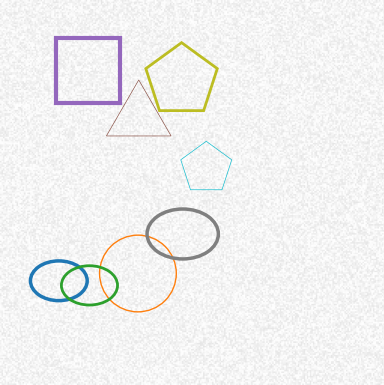[{"shape": "oval", "thickness": 2.5, "radius": 0.37, "center": [0.153, 0.271]}, {"shape": "circle", "thickness": 1, "radius": 0.5, "center": [0.358, 0.29]}, {"shape": "oval", "thickness": 2, "radius": 0.36, "center": [0.232, 0.259]}, {"shape": "square", "thickness": 3, "radius": 0.42, "center": [0.229, 0.817]}, {"shape": "triangle", "thickness": 0.5, "radius": 0.49, "center": [0.36, 0.695]}, {"shape": "oval", "thickness": 2.5, "radius": 0.46, "center": [0.475, 0.392]}, {"shape": "pentagon", "thickness": 2, "radius": 0.49, "center": [0.472, 0.792]}, {"shape": "pentagon", "thickness": 0.5, "radius": 0.35, "center": [0.536, 0.563]}]